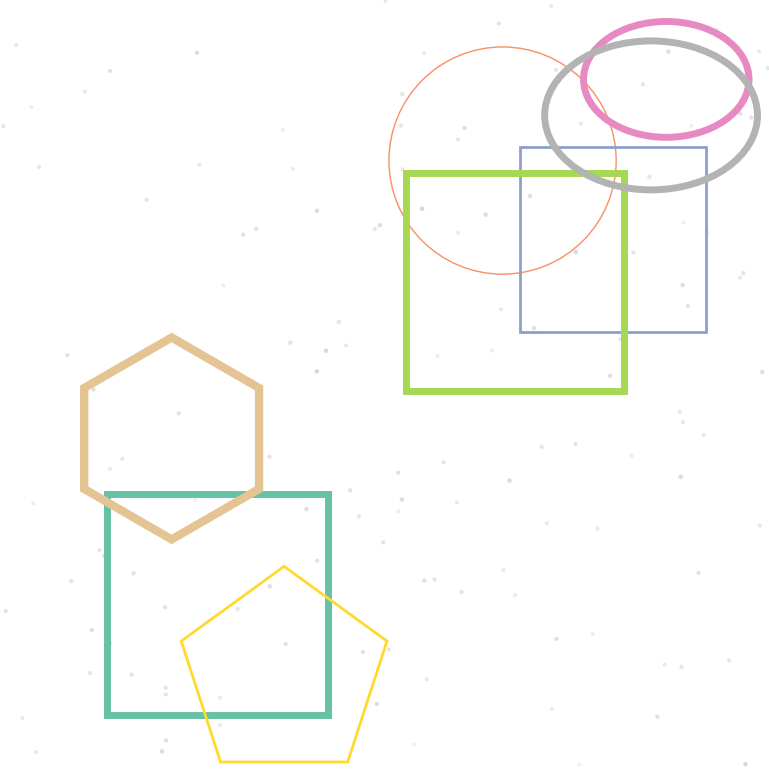[{"shape": "square", "thickness": 2.5, "radius": 0.72, "center": [0.283, 0.215]}, {"shape": "circle", "thickness": 0.5, "radius": 0.74, "center": [0.653, 0.791]}, {"shape": "square", "thickness": 1, "radius": 0.6, "center": [0.796, 0.689]}, {"shape": "oval", "thickness": 2.5, "radius": 0.54, "center": [0.865, 0.897]}, {"shape": "square", "thickness": 2.5, "radius": 0.71, "center": [0.668, 0.633]}, {"shape": "pentagon", "thickness": 1, "radius": 0.7, "center": [0.369, 0.124]}, {"shape": "hexagon", "thickness": 3, "radius": 0.66, "center": [0.223, 0.431]}, {"shape": "oval", "thickness": 2.5, "radius": 0.69, "center": [0.846, 0.85]}]